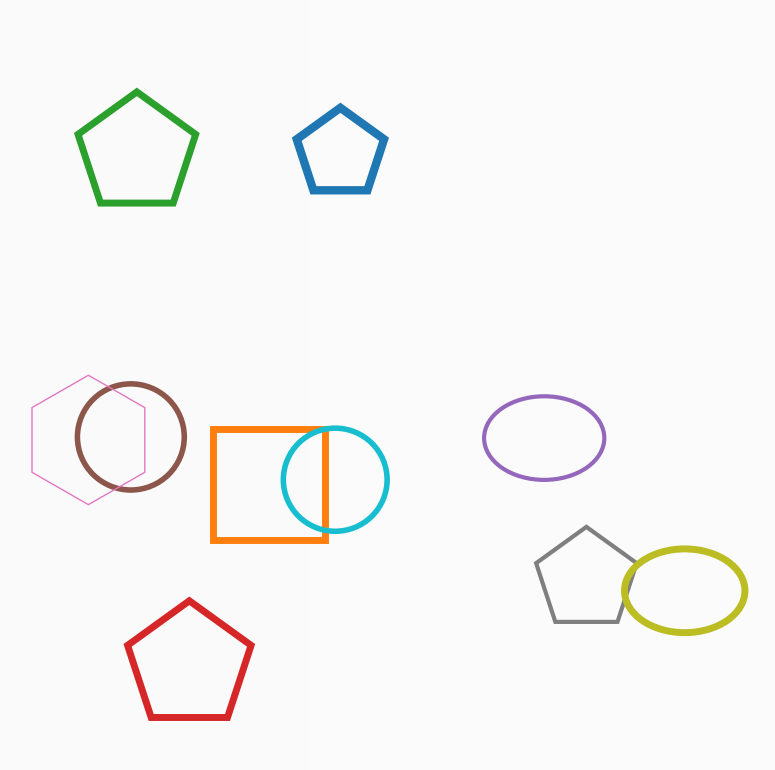[{"shape": "pentagon", "thickness": 3, "radius": 0.3, "center": [0.439, 0.801]}, {"shape": "square", "thickness": 2.5, "radius": 0.36, "center": [0.347, 0.371]}, {"shape": "pentagon", "thickness": 2.5, "radius": 0.4, "center": [0.177, 0.801]}, {"shape": "pentagon", "thickness": 2.5, "radius": 0.42, "center": [0.244, 0.136]}, {"shape": "oval", "thickness": 1.5, "radius": 0.39, "center": [0.702, 0.431]}, {"shape": "circle", "thickness": 2, "radius": 0.34, "center": [0.169, 0.433]}, {"shape": "hexagon", "thickness": 0.5, "radius": 0.42, "center": [0.114, 0.429]}, {"shape": "pentagon", "thickness": 1.5, "radius": 0.34, "center": [0.757, 0.248]}, {"shape": "oval", "thickness": 2.5, "radius": 0.39, "center": [0.883, 0.233]}, {"shape": "circle", "thickness": 2, "radius": 0.33, "center": [0.433, 0.377]}]